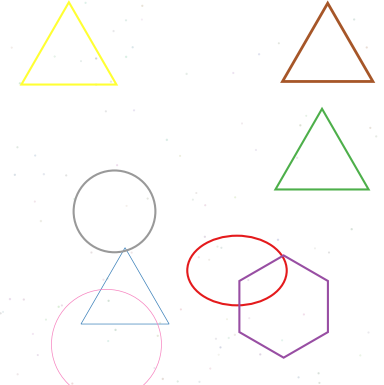[{"shape": "oval", "thickness": 1.5, "radius": 0.65, "center": [0.616, 0.297]}, {"shape": "triangle", "thickness": 0.5, "radius": 0.66, "center": [0.325, 0.224]}, {"shape": "triangle", "thickness": 1.5, "radius": 0.7, "center": [0.836, 0.578]}, {"shape": "hexagon", "thickness": 1.5, "radius": 0.66, "center": [0.737, 0.204]}, {"shape": "triangle", "thickness": 1.5, "radius": 0.71, "center": [0.179, 0.852]}, {"shape": "triangle", "thickness": 2, "radius": 0.68, "center": [0.851, 0.856]}, {"shape": "circle", "thickness": 0.5, "radius": 0.71, "center": [0.277, 0.106]}, {"shape": "circle", "thickness": 1.5, "radius": 0.53, "center": [0.297, 0.451]}]